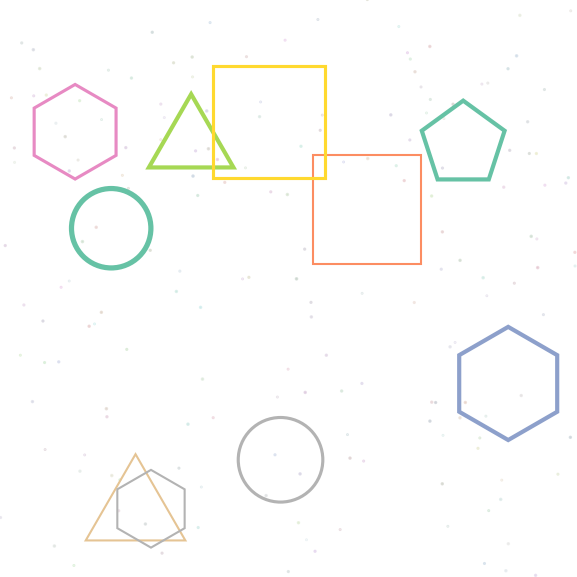[{"shape": "pentagon", "thickness": 2, "radius": 0.38, "center": [0.802, 0.749]}, {"shape": "circle", "thickness": 2.5, "radius": 0.34, "center": [0.193, 0.604]}, {"shape": "square", "thickness": 1, "radius": 0.47, "center": [0.636, 0.636]}, {"shape": "hexagon", "thickness": 2, "radius": 0.49, "center": [0.88, 0.335]}, {"shape": "hexagon", "thickness": 1.5, "radius": 0.41, "center": [0.13, 0.771]}, {"shape": "triangle", "thickness": 2, "radius": 0.42, "center": [0.331, 0.751]}, {"shape": "square", "thickness": 1.5, "radius": 0.48, "center": [0.466, 0.788]}, {"shape": "triangle", "thickness": 1, "radius": 0.5, "center": [0.235, 0.113]}, {"shape": "circle", "thickness": 1.5, "radius": 0.37, "center": [0.486, 0.203]}, {"shape": "hexagon", "thickness": 1, "radius": 0.34, "center": [0.261, 0.118]}]